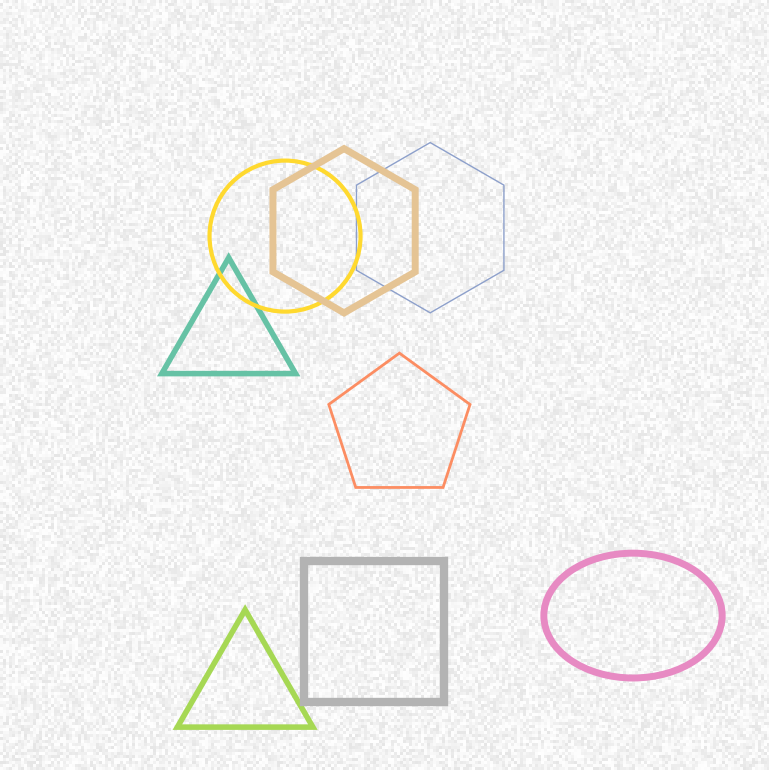[{"shape": "triangle", "thickness": 2, "radius": 0.5, "center": [0.297, 0.565]}, {"shape": "pentagon", "thickness": 1, "radius": 0.48, "center": [0.519, 0.445]}, {"shape": "hexagon", "thickness": 0.5, "radius": 0.55, "center": [0.559, 0.704]}, {"shape": "oval", "thickness": 2.5, "radius": 0.58, "center": [0.822, 0.201]}, {"shape": "triangle", "thickness": 2, "radius": 0.51, "center": [0.318, 0.106]}, {"shape": "circle", "thickness": 1.5, "radius": 0.49, "center": [0.37, 0.693]}, {"shape": "hexagon", "thickness": 2.5, "radius": 0.53, "center": [0.447, 0.7]}, {"shape": "square", "thickness": 3, "radius": 0.46, "center": [0.486, 0.18]}]